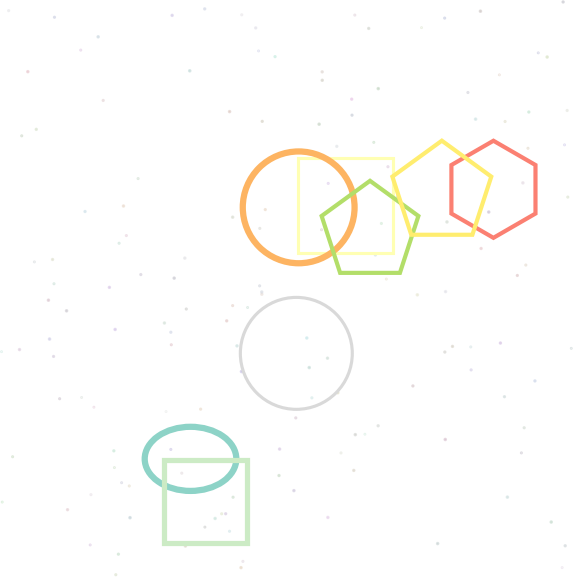[{"shape": "oval", "thickness": 3, "radius": 0.4, "center": [0.33, 0.205]}, {"shape": "square", "thickness": 1.5, "radius": 0.41, "center": [0.598, 0.643]}, {"shape": "hexagon", "thickness": 2, "radius": 0.42, "center": [0.854, 0.671]}, {"shape": "circle", "thickness": 3, "radius": 0.48, "center": [0.517, 0.64]}, {"shape": "pentagon", "thickness": 2, "radius": 0.44, "center": [0.641, 0.598]}, {"shape": "circle", "thickness": 1.5, "radius": 0.48, "center": [0.513, 0.387]}, {"shape": "square", "thickness": 2.5, "radius": 0.36, "center": [0.356, 0.131]}, {"shape": "pentagon", "thickness": 2, "radius": 0.45, "center": [0.765, 0.665]}]